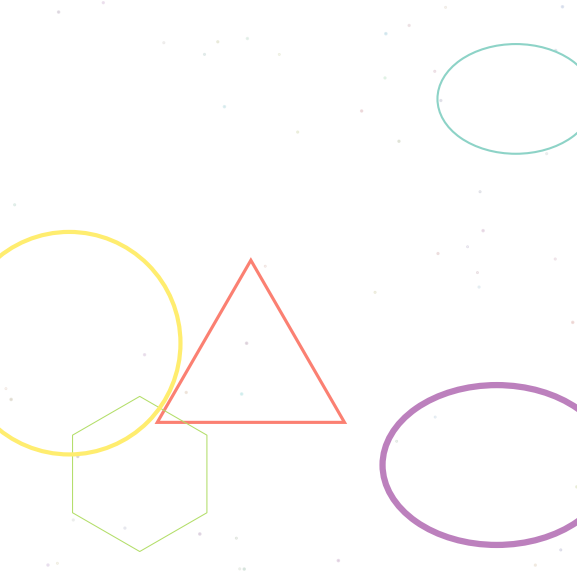[{"shape": "oval", "thickness": 1, "radius": 0.68, "center": [0.893, 0.828]}, {"shape": "triangle", "thickness": 1.5, "radius": 0.94, "center": [0.434, 0.361]}, {"shape": "hexagon", "thickness": 0.5, "radius": 0.67, "center": [0.242, 0.178]}, {"shape": "oval", "thickness": 3, "radius": 0.99, "center": [0.86, 0.194]}, {"shape": "circle", "thickness": 2, "radius": 0.96, "center": [0.12, 0.405]}]